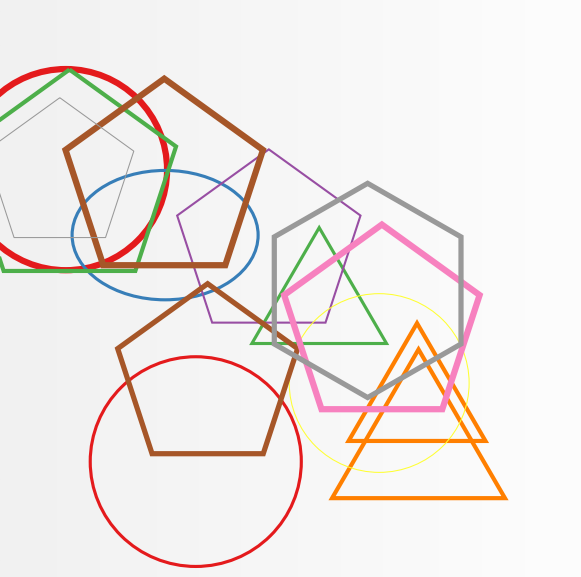[{"shape": "circle", "thickness": 1.5, "radius": 0.91, "center": [0.337, 0.2]}, {"shape": "circle", "thickness": 3, "radius": 0.87, "center": [0.113, 0.705]}, {"shape": "oval", "thickness": 1.5, "radius": 0.8, "center": [0.284, 0.592]}, {"shape": "triangle", "thickness": 1.5, "radius": 0.67, "center": [0.549, 0.471]}, {"shape": "pentagon", "thickness": 2, "radius": 0.96, "center": [0.12, 0.686]}, {"shape": "pentagon", "thickness": 1, "radius": 0.83, "center": [0.463, 0.575]}, {"shape": "triangle", "thickness": 2, "radius": 0.68, "center": [0.717, 0.304]}, {"shape": "triangle", "thickness": 2, "radius": 0.86, "center": [0.72, 0.222]}, {"shape": "circle", "thickness": 0.5, "radius": 0.77, "center": [0.652, 0.336]}, {"shape": "pentagon", "thickness": 3, "radius": 0.89, "center": [0.283, 0.684]}, {"shape": "pentagon", "thickness": 2.5, "radius": 0.81, "center": [0.357, 0.345]}, {"shape": "pentagon", "thickness": 3, "radius": 0.88, "center": [0.657, 0.434]}, {"shape": "pentagon", "thickness": 0.5, "radius": 0.67, "center": [0.103, 0.696]}, {"shape": "hexagon", "thickness": 2.5, "radius": 0.93, "center": [0.633, 0.496]}]